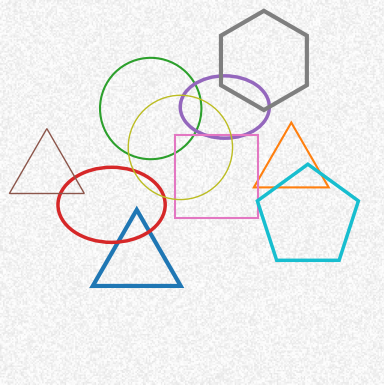[{"shape": "triangle", "thickness": 3, "radius": 0.66, "center": [0.355, 0.323]}, {"shape": "triangle", "thickness": 1.5, "radius": 0.56, "center": [0.757, 0.569]}, {"shape": "circle", "thickness": 1.5, "radius": 0.66, "center": [0.391, 0.718]}, {"shape": "oval", "thickness": 2.5, "radius": 0.7, "center": [0.29, 0.468]}, {"shape": "oval", "thickness": 2.5, "radius": 0.58, "center": [0.584, 0.722]}, {"shape": "triangle", "thickness": 1, "radius": 0.56, "center": [0.122, 0.554]}, {"shape": "square", "thickness": 1.5, "radius": 0.54, "center": [0.563, 0.542]}, {"shape": "hexagon", "thickness": 3, "radius": 0.64, "center": [0.685, 0.843]}, {"shape": "circle", "thickness": 1, "radius": 0.68, "center": [0.469, 0.617]}, {"shape": "pentagon", "thickness": 2.5, "radius": 0.69, "center": [0.8, 0.435]}]